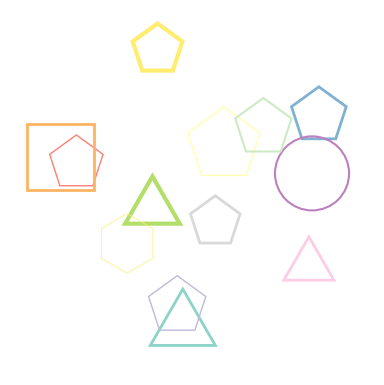[{"shape": "triangle", "thickness": 2, "radius": 0.49, "center": [0.475, 0.152]}, {"shape": "pentagon", "thickness": 1, "radius": 0.49, "center": [0.581, 0.624]}, {"shape": "pentagon", "thickness": 1, "radius": 0.39, "center": [0.46, 0.206]}, {"shape": "pentagon", "thickness": 1, "radius": 0.36, "center": [0.198, 0.577]}, {"shape": "pentagon", "thickness": 2, "radius": 0.37, "center": [0.828, 0.7]}, {"shape": "square", "thickness": 2, "radius": 0.43, "center": [0.157, 0.592]}, {"shape": "triangle", "thickness": 3, "radius": 0.41, "center": [0.396, 0.46]}, {"shape": "triangle", "thickness": 2, "radius": 0.38, "center": [0.802, 0.31]}, {"shape": "pentagon", "thickness": 2, "radius": 0.34, "center": [0.559, 0.424]}, {"shape": "circle", "thickness": 1.5, "radius": 0.48, "center": [0.81, 0.55]}, {"shape": "pentagon", "thickness": 1.5, "radius": 0.38, "center": [0.684, 0.669]}, {"shape": "hexagon", "thickness": 0.5, "radius": 0.39, "center": [0.33, 0.368]}, {"shape": "pentagon", "thickness": 3, "radius": 0.34, "center": [0.409, 0.871]}]